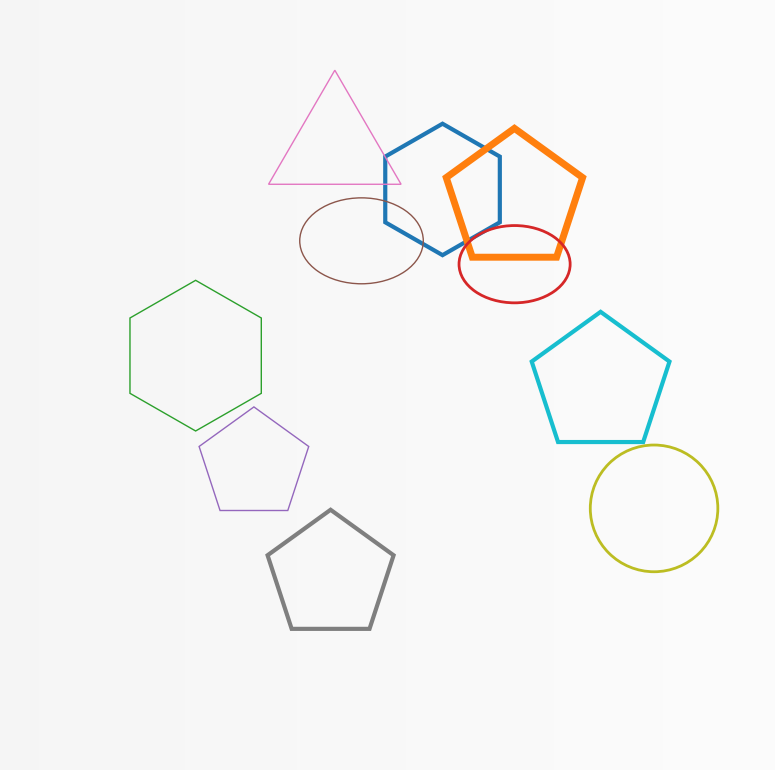[{"shape": "hexagon", "thickness": 1.5, "radius": 0.43, "center": [0.571, 0.754]}, {"shape": "pentagon", "thickness": 2.5, "radius": 0.46, "center": [0.664, 0.741]}, {"shape": "hexagon", "thickness": 0.5, "radius": 0.49, "center": [0.252, 0.538]}, {"shape": "oval", "thickness": 1, "radius": 0.36, "center": [0.664, 0.657]}, {"shape": "pentagon", "thickness": 0.5, "radius": 0.37, "center": [0.328, 0.397]}, {"shape": "oval", "thickness": 0.5, "radius": 0.4, "center": [0.466, 0.687]}, {"shape": "triangle", "thickness": 0.5, "radius": 0.49, "center": [0.432, 0.81]}, {"shape": "pentagon", "thickness": 1.5, "radius": 0.43, "center": [0.427, 0.252]}, {"shape": "circle", "thickness": 1, "radius": 0.41, "center": [0.844, 0.34]}, {"shape": "pentagon", "thickness": 1.5, "radius": 0.47, "center": [0.775, 0.502]}]